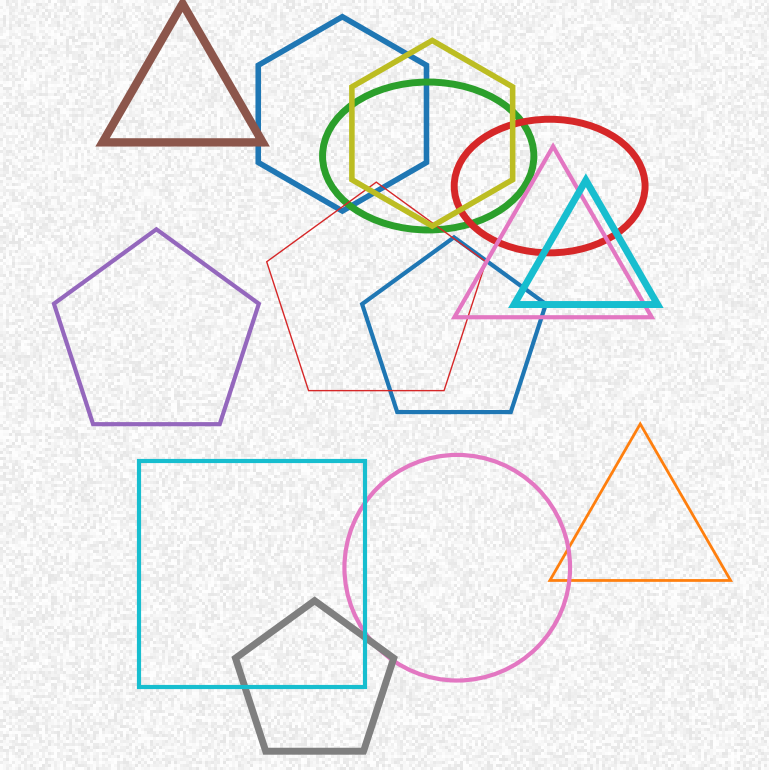[{"shape": "hexagon", "thickness": 2, "radius": 0.63, "center": [0.445, 0.852]}, {"shape": "pentagon", "thickness": 1.5, "radius": 0.63, "center": [0.59, 0.566]}, {"shape": "triangle", "thickness": 1, "radius": 0.68, "center": [0.831, 0.314]}, {"shape": "oval", "thickness": 2.5, "radius": 0.69, "center": [0.556, 0.797]}, {"shape": "pentagon", "thickness": 0.5, "radius": 0.75, "center": [0.489, 0.614]}, {"shape": "oval", "thickness": 2.5, "radius": 0.62, "center": [0.714, 0.758]}, {"shape": "pentagon", "thickness": 1.5, "radius": 0.7, "center": [0.203, 0.562]}, {"shape": "triangle", "thickness": 3, "radius": 0.6, "center": [0.237, 0.875]}, {"shape": "triangle", "thickness": 1.5, "radius": 0.74, "center": [0.718, 0.662]}, {"shape": "circle", "thickness": 1.5, "radius": 0.73, "center": [0.594, 0.263]}, {"shape": "pentagon", "thickness": 2.5, "radius": 0.54, "center": [0.409, 0.112]}, {"shape": "hexagon", "thickness": 2, "radius": 0.6, "center": [0.561, 0.827]}, {"shape": "triangle", "thickness": 2.5, "radius": 0.54, "center": [0.761, 0.658]}, {"shape": "square", "thickness": 1.5, "radius": 0.73, "center": [0.328, 0.255]}]